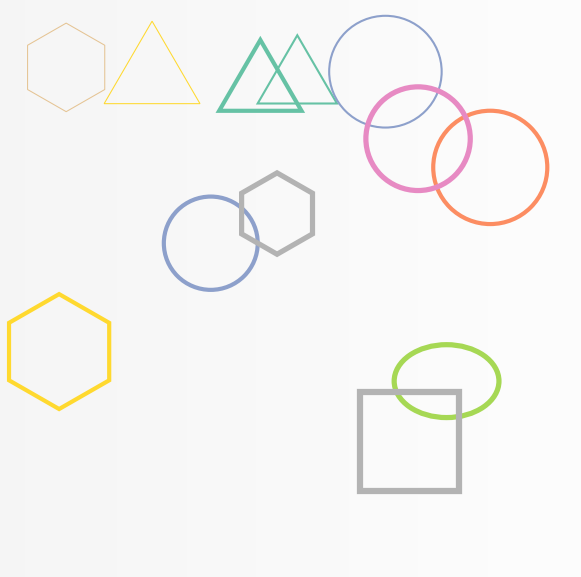[{"shape": "triangle", "thickness": 2, "radius": 0.41, "center": [0.448, 0.848]}, {"shape": "triangle", "thickness": 1, "radius": 0.39, "center": [0.511, 0.859]}, {"shape": "circle", "thickness": 2, "radius": 0.49, "center": [0.843, 0.709]}, {"shape": "circle", "thickness": 2, "radius": 0.4, "center": [0.363, 0.578]}, {"shape": "circle", "thickness": 1, "radius": 0.48, "center": [0.663, 0.875]}, {"shape": "circle", "thickness": 2.5, "radius": 0.45, "center": [0.719, 0.759]}, {"shape": "oval", "thickness": 2.5, "radius": 0.45, "center": [0.768, 0.339]}, {"shape": "hexagon", "thickness": 2, "radius": 0.5, "center": [0.102, 0.39]}, {"shape": "triangle", "thickness": 0.5, "radius": 0.48, "center": [0.262, 0.867]}, {"shape": "hexagon", "thickness": 0.5, "radius": 0.38, "center": [0.114, 0.882]}, {"shape": "square", "thickness": 3, "radius": 0.43, "center": [0.704, 0.235]}, {"shape": "hexagon", "thickness": 2.5, "radius": 0.35, "center": [0.477, 0.629]}]